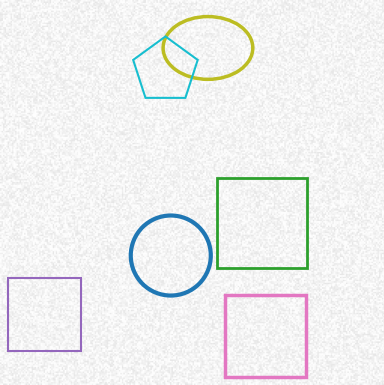[{"shape": "circle", "thickness": 3, "radius": 0.52, "center": [0.444, 0.336]}, {"shape": "square", "thickness": 2, "radius": 0.58, "center": [0.68, 0.421]}, {"shape": "square", "thickness": 1.5, "radius": 0.47, "center": [0.116, 0.182]}, {"shape": "square", "thickness": 2.5, "radius": 0.53, "center": [0.69, 0.128]}, {"shape": "oval", "thickness": 2.5, "radius": 0.58, "center": [0.54, 0.875]}, {"shape": "pentagon", "thickness": 1.5, "radius": 0.44, "center": [0.43, 0.817]}]